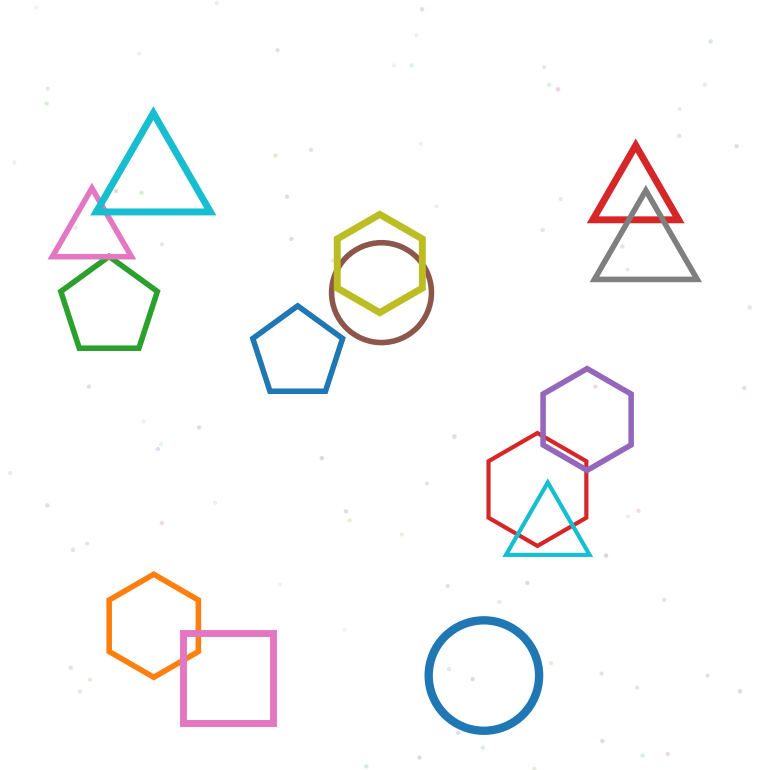[{"shape": "circle", "thickness": 3, "radius": 0.36, "center": [0.628, 0.123]}, {"shape": "pentagon", "thickness": 2, "radius": 0.31, "center": [0.387, 0.541]}, {"shape": "hexagon", "thickness": 2, "radius": 0.33, "center": [0.2, 0.187]}, {"shape": "pentagon", "thickness": 2, "radius": 0.33, "center": [0.142, 0.601]}, {"shape": "hexagon", "thickness": 1.5, "radius": 0.37, "center": [0.698, 0.364]}, {"shape": "triangle", "thickness": 2.5, "radius": 0.32, "center": [0.826, 0.747]}, {"shape": "hexagon", "thickness": 2, "radius": 0.33, "center": [0.762, 0.455]}, {"shape": "circle", "thickness": 2, "radius": 0.32, "center": [0.495, 0.62]}, {"shape": "triangle", "thickness": 2, "radius": 0.3, "center": [0.119, 0.696]}, {"shape": "square", "thickness": 2.5, "radius": 0.29, "center": [0.296, 0.12]}, {"shape": "triangle", "thickness": 2, "radius": 0.39, "center": [0.839, 0.676]}, {"shape": "hexagon", "thickness": 2.5, "radius": 0.32, "center": [0.493, 0.658]}, {"shape": "triangle", "thickness": 2.5, "radius": 0.43, "center": [0.199, 0.768]}, {"shape": "triangle", "thickness": 1.5, "radius": 0.31, "center": [0.711, 0.311]}]